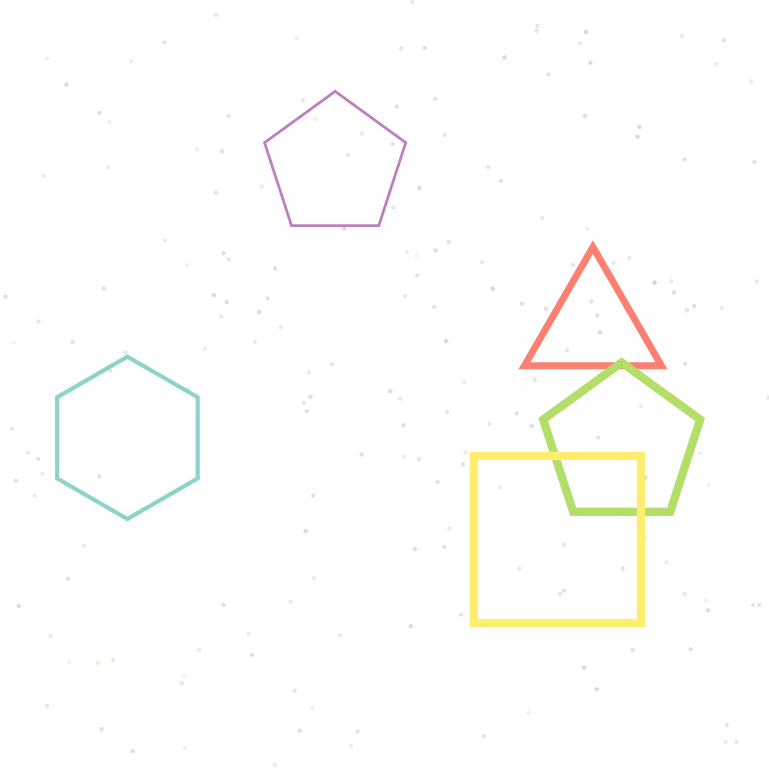[{"shape": "hexagon", "thickness": 1.5, "radius": 0.53, "center": [0.165, 0.431]}, {"shape": "triangle", "thickness": 2.5, "radius": 0.51, "center": [0.77, 0.576]}, {"shape": "pentagon", "thickness": 3, "radius": 0.54, "center": [0.807, 0.422]}, {"shape": "pentagon", "thickness": 1, "radius": 0.48, "center": [0.435, 0.785]}, {"shape": "square", "thickness": 3, "radius": 0.54, "center": [0.724, 0.3]}]